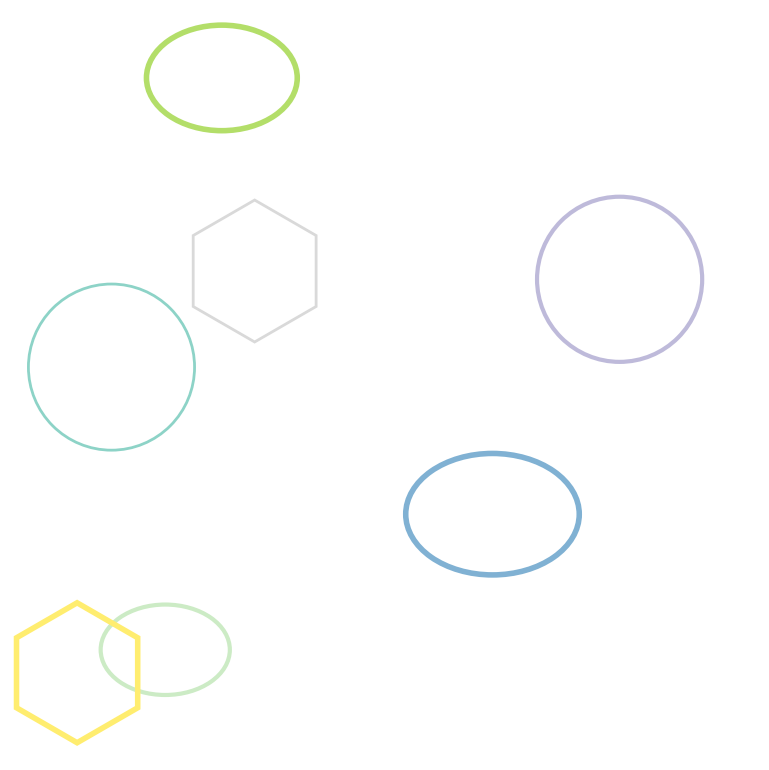[{"shape": "circle", "thickness": 1, "radius": 0.54, "center": [0.145, 0.523]}, {"shape": "circle", "thickness": 1.5, "radius": 0.54, "center": [0.805, 0.637]}, {"shape": "oval", "thickness": 2, "radius": 0.56, "center": [0.64, 0.332]}, {"shape": "oval", "thickness": 2, "radius": 0.49, "center": [0.288, 0.899]}, {"shape": "hexagon", "thickness": 1, "radius": 0.46, "center": [0.331, 0.648]}, {"shape": "oval", "thickness": 1.5, "radius": 0.42, "center": [0.215, 0.156]}, {"shape": "hexagon", "thickness": 2, "radius": 0.45, "center": [0.1, 0.126]}]